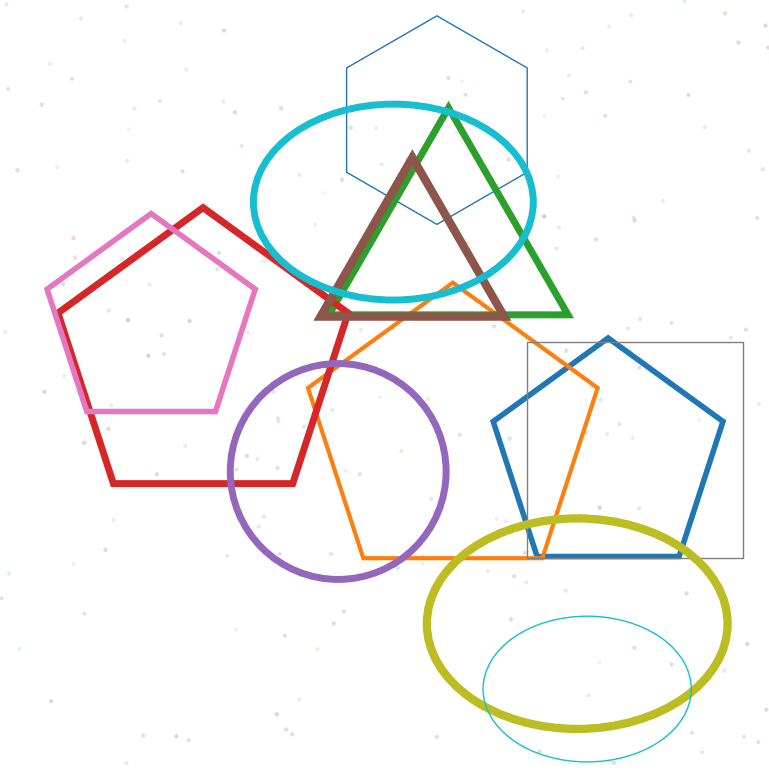[{"shape": "hexagon", "thickness": 0.5, "radius": 0.68, "center": [0.567, 0.844]}, {"shape": "pentagon", "thickness": 2, "radius": 0.78, "center": [0.79, 0.404]}, {"shape": "pentagon", "thickness": 1.5, "radius": 0.99, "center": [0.588, 0.435]}, {"shape": "triangle", "thickness": 2.5, "radius": 0.9, "center": [0.583, 0.681]}, {"shape": "pentagon", "thickness": 2.5, "radius": 0.99, "center": [0.264, 0.532]}, {"shape": "circle", "thickness": 2.5, "radius": 0.7, "center": [0.439, 0.388]}, {"shape": "triangle", "thickness": 3, "radius": 0.69, "center": [0.536, 0.658]}, {"shape": "pentagon", "thickness": 2, "radius": 0.71, "center": [0.196, 0.581]}, {"shape": "square", "thickness": 0.5, "radius": 0.7, "center": [0.824, 0.416]}, {"shape": "oval", "thickness": 3, "radius": 0.98, "center": [0.75, 0.19]}, {"shape": "oval", "thickness": 2.5, "radius": 0.91, "center": [0.511, 0.738]}, {"shape": "oval", "thickness": 0.5, "radius": 0.68, "center": [0.763, 0.105]}]